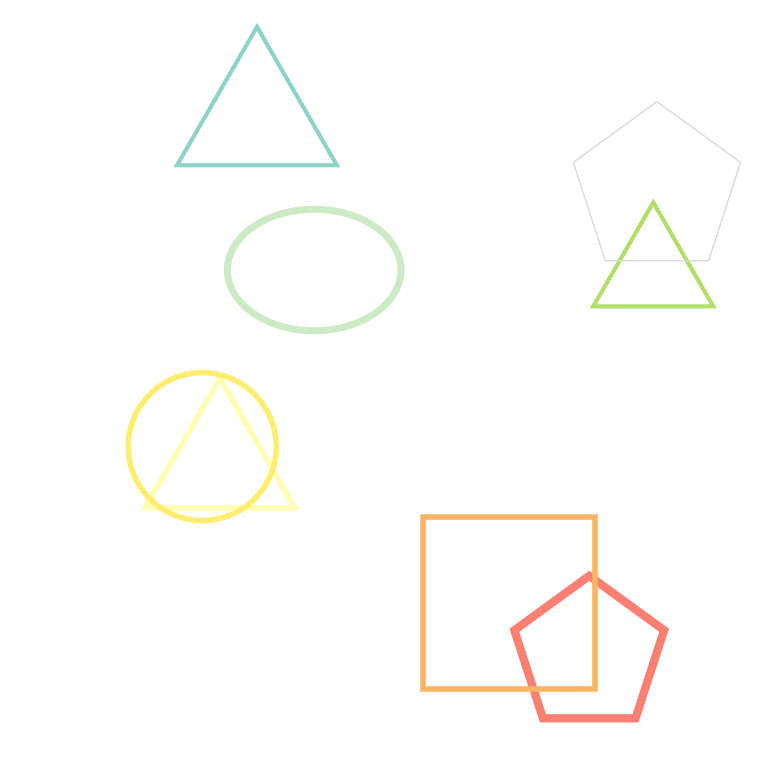[{"shape": "triangle", "thickness": 1.5, "radius": 0.6, "center": [0.334, 0.845]}, {"shape": "triangle", "thickness": 2, "radius": 0.56, "center": [0.286, 0.397]}, {"shape": "pentagon", "thickness": 3, "radius": 0.51, "center": [0.765, 0.15]}, {"shape": "square", "thickness": 2, "radius": 0.56, "center": [0.661, 0.217]}, {"shape": "triangle", "thickness": 1.5, "radius": 0.45, "center": [0.848, 0.647]}, {"shape": "pentagon", "thickness": 0.5, "radius": 0.57, "center": [0.853, 0.754]}, {"shape": "oval", "thickness": 2.5, "radius": 0.56, "center": [0.408, 0.649]}, {"shape": "circle", "thickness": 2, "radius": 0.48, "center": [0.263, 0.42]}]